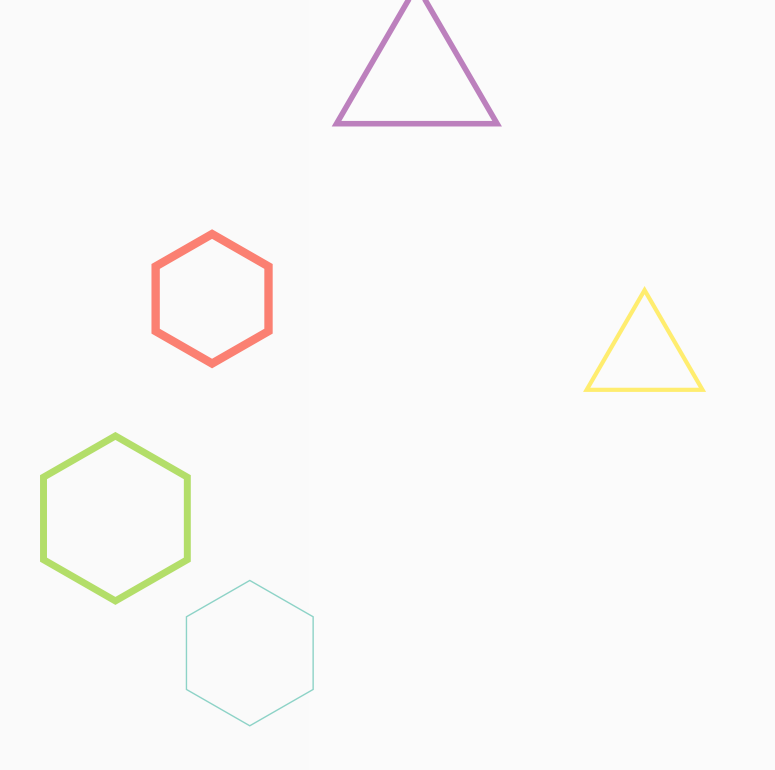[{"shape": "hexagon", "thickness": 0.5, "radius": 0.47, "center": [0.322, 0.152]}, {"shape": "hexagon", "thickness": 3, "radius": 0.42, "center": [0.274, 0.612]}, {"shape": "hexagon", "thickness": 2.5, "radius": 0.54, "center": [0.149, 0.327]}, {"shape": "triangle", "thickness": 2, "radius": 0.6, "center": [0.538, 0.899]}, {"shape": "triangle", "thickness": 1.5, "radius": 0.43, "center": [0.832, 0.537]}]